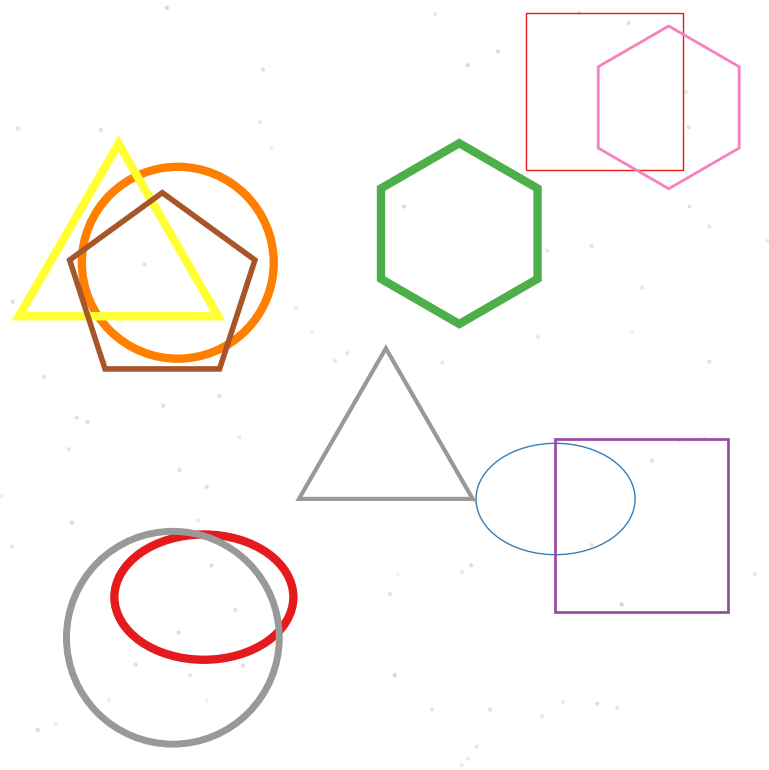[{"shape": "square", "thickness": 0.5, "radius": 0.51, "center": [0.785, 0.881]}, {"shape": "oval", "thickness": 3, "radius": 0.58, "center": [0.265, 0.225]}, {"shape": "oval", "thickness": 0.5, "radius": 0.52, "center": [0.722, 0.352]}, {"shape": "hexagon", "thickness": 3, "radius": 0.59, "center": [0.596, 0.697]}, {"shape": "square", "thickness": 1, "radius": 0.56, "center": [0.833, 0.317]}, {"shape": "circle", "thickness": 3, "radius": 0.62, "center": [0.231, 0.659]}, {"shape": "triangle", "thickness": 3, "radius": 0.75, "center": [0.154, 0.664]}, {"shape": "pentagon", "thickness": 2, "radius": 0.63, "center": [0.211, 0.623]}, {"shape": "hexagon", "thickness": 1, "radius": 0.53, "center": [0.868, 0.861]}, {"shape": "triangle", "thickness": 1.5, "radius": 0.65, "center": [0.501, 0.417]}, {"shape": "circle", "thickness": 2.5, "radius": 0.69, "center": [0.225, 0.172]}]